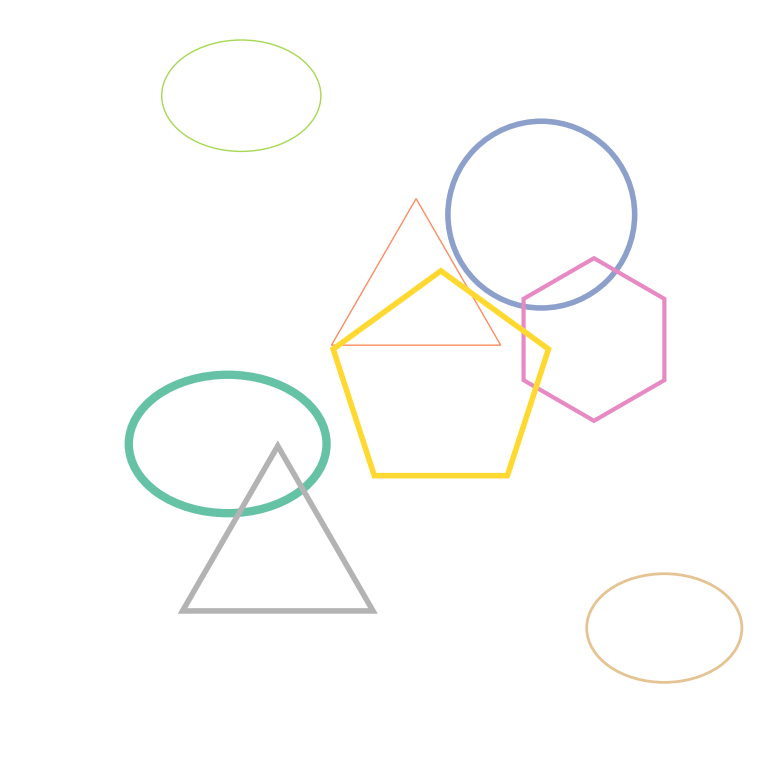[{"shape": "oval", "thickness": 3, "radius": 0.64, "center": [0.296, 0.423]}, {"shape": "triangle", "thickness": 0.5, "radius": 0.63, "center": [0.54, 0.615]}, {"shape": "circle", "thickness": 2, "radius": 0.61, "center": [0.703, 0.721]}, {"shape": "hexagon", "thickness": 1.5, "radius": 0.53, "center": [0.771, 0.559]}, {"shape": "oval", "thickness": 0.5, "radius": 0.52, "center": [0.313, 0.876]}, {"shape": "pentagon", "thickness": 2, "radius": 0.74, "center": [0.573, 0.501]}, {"shape": "oval", "thickness": 1, "radius": 0.5, "center": [0.863, 0.184]}, {"shape": "triangle", "thickness": 2, "radius": 0.71, "center": [0.361, 0.278]}]